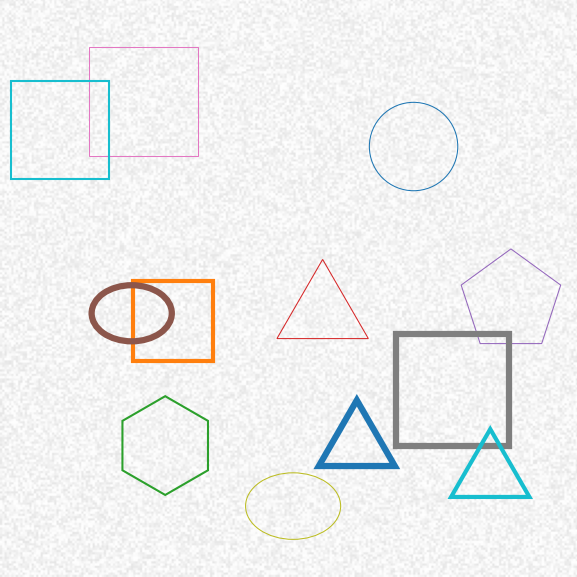[{"shape": "circle", "thickness": 0.5, "radius": 0.38, "center": [0.716, 0.745]}, {"shape": "triangle", "thickness": 3, "radius": 0.38, "center": [0.618, 0.23]}, {"shape": "square", "thickness": 2, "radius": 0.35, "center": [0.299, 0.443]}, {"shape": "hexagon", "thickness": 1, "radius": 0.43, "center": [0.286, 0.228]}, {"shape": "triangle", "thickness": 0.5, "radius": 0.46, "center": [0.559, 0.459]}, {"shape": "pentagon", "thickness": 0.5, "radius": 0.45, "center": [0.885, 0.477]}, {"shape": "oval", "thickness": 3, "radius": 0.35, "center": [0.228, 0.457]}, {"shape": "square", "thickness": 0.5, "radius": 0.47, "center": [0.249, 0.823]}, {"shape": "square", "thickness": 3, "radius": 0.49, "center": [0.784, 0.324]}, {"shape": "oval", "thickness": 0.5, "radius": 0.41, "center": [0.508, 0.123]}, {"shape": "square", "thickness": 1, "radius": 0.42, "center": [0.104, 0.774]}, {"shape": "triangle", "thickness": 2, "radius": 0.39, "center": [0.849, 0.178]}]